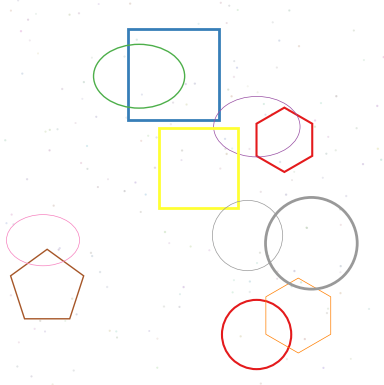[{"shape": "hexagon", "thickness": 1.5, "radius": 0.42, "center": [0.739, 0.637]}, {"shape": "circle", "thickness": 1.5, "radius": 0.45, "center": [0.666, 0.131]}, {"shape": "square", "thickness": 2, "radius": 0.59, "center": [0.451, 0.806]}, {"shape": "oval", "thickness": 1, "radius": 0.59, "center": [0.361, 0.802]}, {"shape": "oval", "thickness": 0.5, "radius": 0.56, "center": [0.667, 0.671]}, {"shape": "hexagon", "thickness": 0.5, "radius": 0.49, "center": [0.775, 0.18]}, {"shape": "square", "thickness": 2, "radius": 0.52, "center": [0.516, 0.564]}, {"shape": "pentagon", "thickness": 1, "radius": 0.5, "center": [0.122, 0.253]}, {"shape": "oval", "thickness": 0.5, "radius": 0.47, "center": [0.112, 0.376]}, {"shape": "circle", "thickness": 0.5, "radius": 0.46, "center": [0.643, 0.388]}, {"shape": "circle", "thickness": 2, "radius": 0.6, "center": [0.809, 0.368]}]